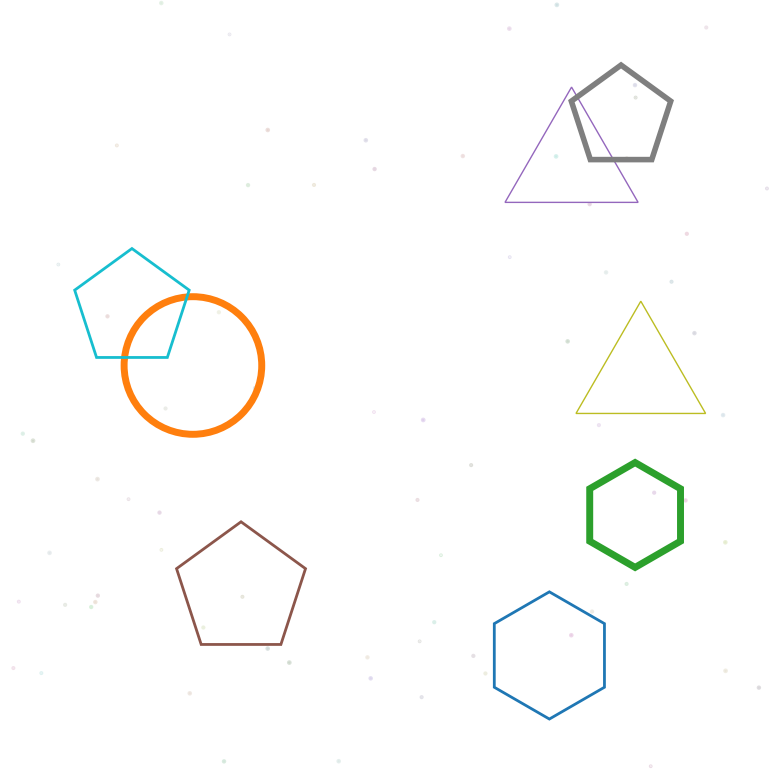[{"shape": "hexagon", "thickness": 1, "radius": 0.41, "center": [0.713, 0.149]}, {"shape": "circle", "thickness": 2.5, "radius": 0.45, "center": [0.251, 0.525]}, {"shape": "hexagon", "thickness": 2.5, "radius": 0.34, "center": [0.825, 0.331]}, {"shape": "triangle", "thickness": 0.5, "radius": 0.5, "center": [0.742, 0.787]}, {"shape": "pentagon", "thickness": 1, "radius": 0.44, "center": [0.313, 0.234]}, {"shape": "pentagon", "thickness": 2, "radius": 0.34, "center": [0.807, 0.848]}, {"shape": "triangle", "thickness": 0.5, "radius": 0.49, "center": [0.832, 0.512]}, {"shape": "pentagon", "thickness": 1, "radius": 0.39, "center": [0.171, 0.599]}]